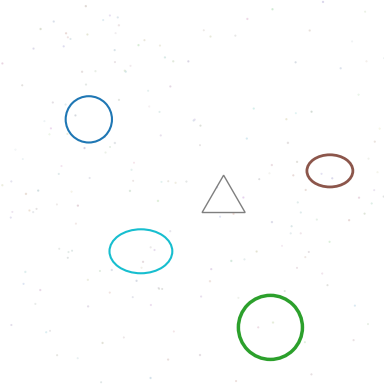[{"shape": "circle", "thickness": 1.5, "radius": 0.3, "center": [0.231, 0.69]}, {"shape": "circle", "thickness": 2.5, "radius": 0.42, "center": [0.702, 0.15]}, {"shape": "oval", "thickness": 2, "radius": 0.3, "center": [0.857, 0.556]}, {"shape": "triangle", "thickness": 1, "radius": 0.32, "center": [0.581, 0.48]}, {"shape": "oval", "thickness": 1.5, "radius": 0.41, "center": [0.366, 0.347]}]